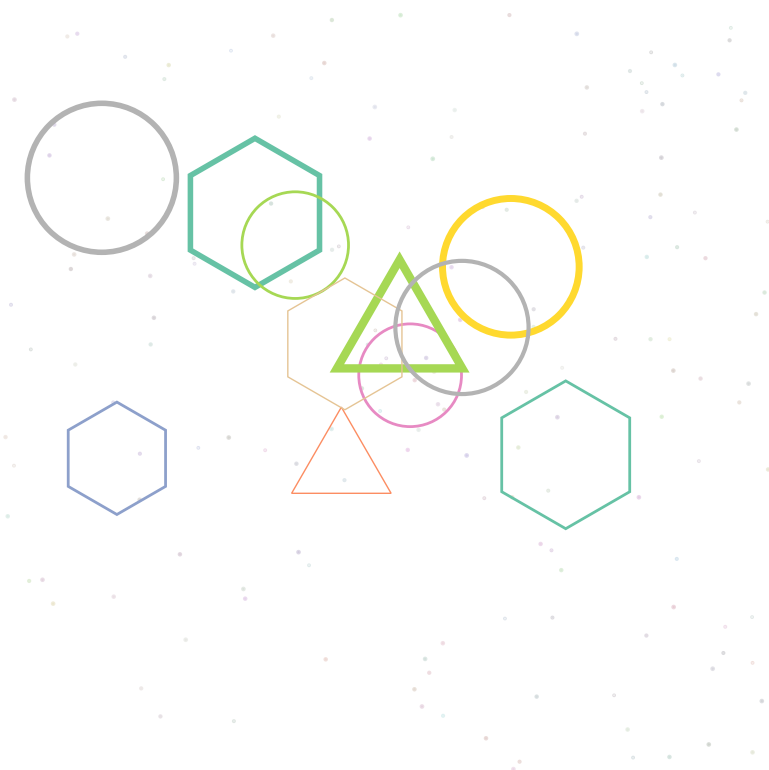[{"shape": "hexagon", "thickness": 1, "radius": 0.48, "center": [0.735, 0.409]}, {"shape": "hexagon", "thickness": 2, "radius": 0.48, "center": [0.331, 0.724]}, {"shape": "triangle", "thickness": 0.5, "radius": 0.37, "center": [0.443, 0.397]}, {"shape": "hexagon", "thickness": 1, "radius": 0.36, "center": [0.152, 0.405]}, {"shape": "circle", "thickness": 1, "radius": 0.33, "center": [0.533, 0.513]}, {"shape": "triangle", "thickness": 3, "radius": 0.47, "center": [0.519, 0.569]}, {"shape": "circle", "thickness": 1, "radius": 0.35, "center": [0.383, 0.682]}, {"shape": "circle", "thickness": 2.5, "radius": 0.44, "center": [0.663, 0.653]}, {"shape": "hexagon", "thickness": 0.5, "radius": 0.43, "center": [0.448, 0.553]}, {"shape": "circle", "thickness": 1.5, "radius": 0.43, "center": [0.6, 0.575]}, {"shape": "circle", "thickness": 2, "radius": 0.48, "center": [0.132, 0.769]}]